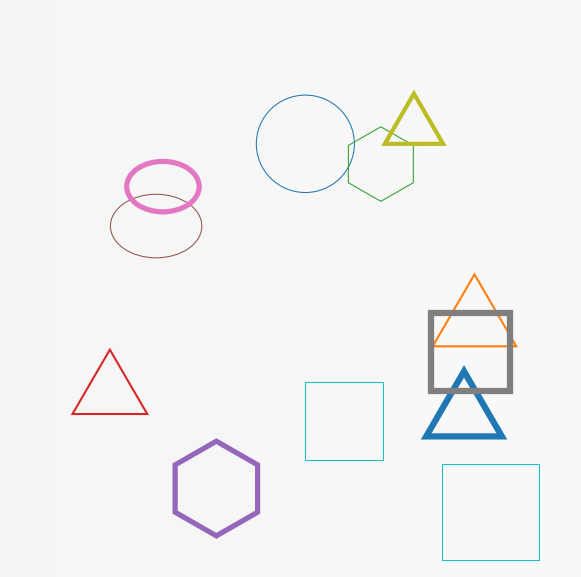[{"shape": "circle", "thickness": 0.5, "radius": 0.42, "center": [0.525, 0.75]}, {"shape": "triangle", "thickness": 3, "radius": 0.38, "center": [0.798, 0.281]}, {"shape": "triangle", "thickness": 1, "radius": 0.41, "center": [0.816, 0.441]}, {"shape": "hexagon", "thickness": 0.5, "radius": 0.32, "center": [0.655, 0.715]}, {"shape": "triangle", "thickness": 1, "radius": 0.37, "center": [0.189, 0.319]}, {"shape": "hexagon", "thickness": 2.5, "radius": 0.41, "center": [0.372, 0.153]}, {"shape": "oval", "thickness": 0.5, "radius": 0.39, "center": [0.269, 0.608]}, {"shape": "oval", "thickness": 2.5, "radius": 0.31, "center": [0.28, 0.676]}, {"shape": "square", "thickness": 3, "radius": 0.34, "center": [0.809, 0.39]}, {"shape": "triangle", "thickness": 2, "radius": 0.29, "center": [0.712, 0.779]}, {"shape": "square", "thickness": 0.5, "radius": 0.42, "center": [0.844, 0.113]}, {"shape": "square", "thickness": 0.5, "radius": 0.34, "center": [0.592, 0.27]}]